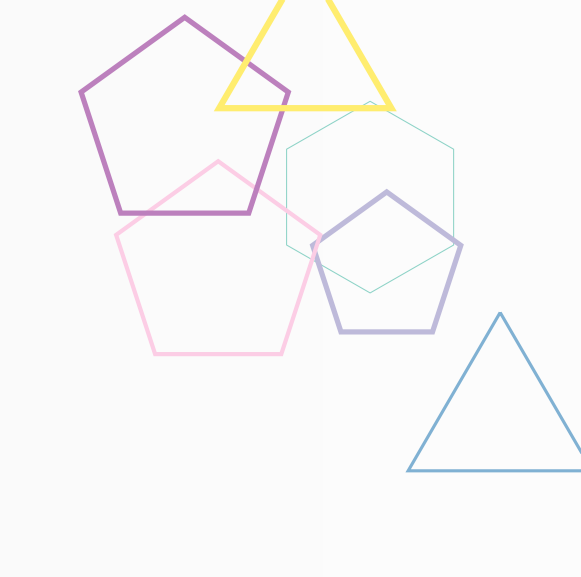[{"shape": "hexagon", "thickness": 0.5, "radius": 0.83, "center": [0.637, 0.658]}, {"shape": "pentagon", "thickness": 2.5, "radius": 0.67, "center": [0.665, 0.533]}, {"shape": "triangle", "thickness": 1.5, "radius": 0.91, "center": [0.86, 0.275]}, {"shape": "pentagon", "thickness": 2, "radius": 0.92, "center": [0.375, 0.535]}, {"shape": "pentagon", "thickness": 2.5, "radius": 0.94, "center": [0.318, 0.782]}, {"shape": "triangle", "thickness": 3, "radius": 0.86, "center": [0.525, 0.897]}]